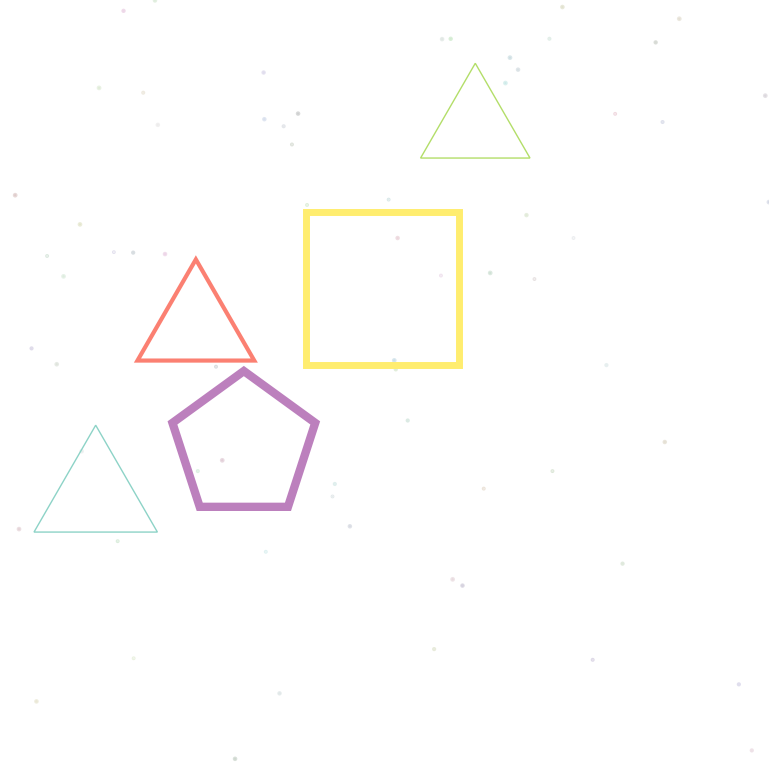[{"shape": "triangle", "thickness": 0.5, "radius": 0.46, "center": [0.124, 0.355]}, {"shape": "triangle", "thickness": 1.5, "radius": 0.44, "center": [0.254, 0.576]}, {"shape": "triangle", "thickness": 0.5, "radius": 0.41, "center": [0.617, 0.836]}, {"shape": "pentagon", "thickness": 3, "radius": 0.49, "center": [0.317, 0.421]}, {"shape": "square", "thickness": 2.5, "radius": 0.5, "center": [0.497, 0.626]}]